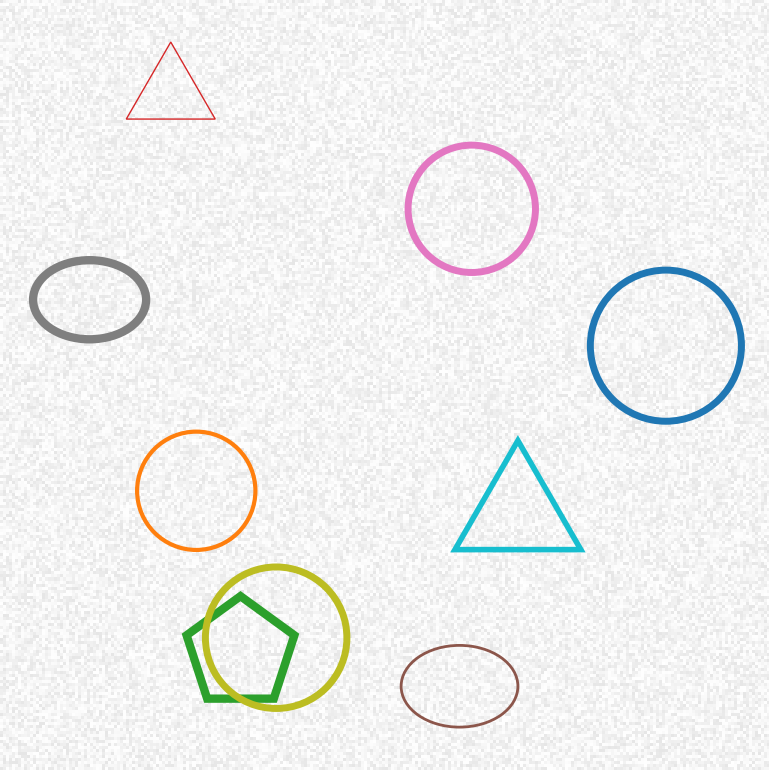[{"shape": "circle", "thickness": 2.5, "radius": 0.49, "center": [0.865, 0.551]}, {"shape": "circle", "thickness": 1.5, "radius": 0.38, "center": [0.255, 0.363]}, {"shape": "pentagon", "thickness": 3, "radius": 0.37, "center": [0.312, 0.152]}, {"shape": "triangle", "thickness": 0.5, "radius": 0.33, "center": [0.222, 0.879]}, {"shape": "oval", "thickness": 1, "radius": 0.38, "center": [0.597, 0.109]}, {"shape": "circle", "thickness": 2.5, "radius": 0.41, "center": [0.613, 0.729]}, {"shape": "oval", "thickness": 3, "radius": 0.37, "center": [0.116, 0.611]}, {"shape": "circle", "thickness": 2.5, "radius": 0.46, "center": [0.359, 0.172]}, {"shape": "triangle", "thickness": 2, "radius": 0.47, "center": [0.673, 0.333]}]